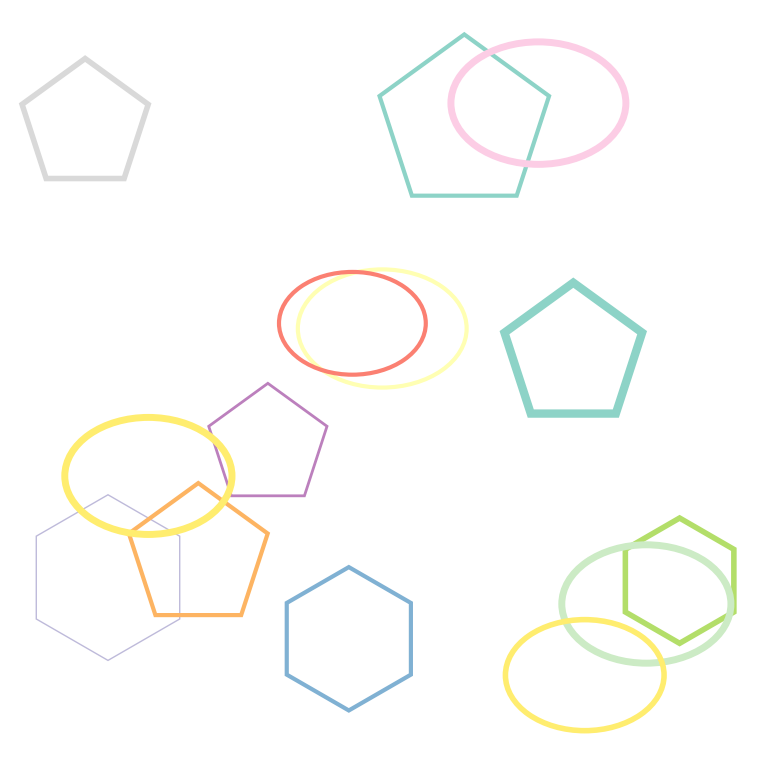[{"shape": "pentagon", "thickness": 3, "radius": 0.47, "center": [0.745, 0.539]}, {"shape": "pentagon", "thickness": 1.5, "radius": 0.58, "center": [0.603, 0.84]}, {"shape": "oval", "thickness": 1.5, "radius": 0.55, "center": [0.496, 0.573]}, {"shape": "hexagon", "thickness": 0.5, "radius": 0.54, "center": [0.14, 0.25]}, {"shape": "oval", "thickness": 1.5, "radius": 0.48, "center": [0.458, 0.58]}, {"shape": "hexagon", "thickness": 1.5, "radius": 0.47, "center": [0.453, 0.17]}, {"shape": "pentagon", "thickness": 1.5, "radius": 0.47, "center": [0.258, 0.278]}, {"shape": "hexagon", "thickness": 2, "radius": 0.41, "center": [0.883, 0.246]}, {"shape": "oval", "thickness": 2.5, "radius": 0.57, "center": [0.699, 0.866]}, {"shape": "pentagon", "thickness": 2, "radius": 0.43, "center": [0.111, 0.838]}, {"shape": "pentagon", "thickness": 1, "radius": 0.4, "center": [0.348, 0.421]}, {"shape": "oval", "thickness": 2.5, "radius": 0.55, "center": [0.839, 0.216]}, {"shape": "oval", "thickness": 2, "radius": 0.52, "center": [0.759, 0.123]}, {"shape": "oval", "thickness": 2.5, "radius": 0.54, "center": [0.193, 0.382]}]